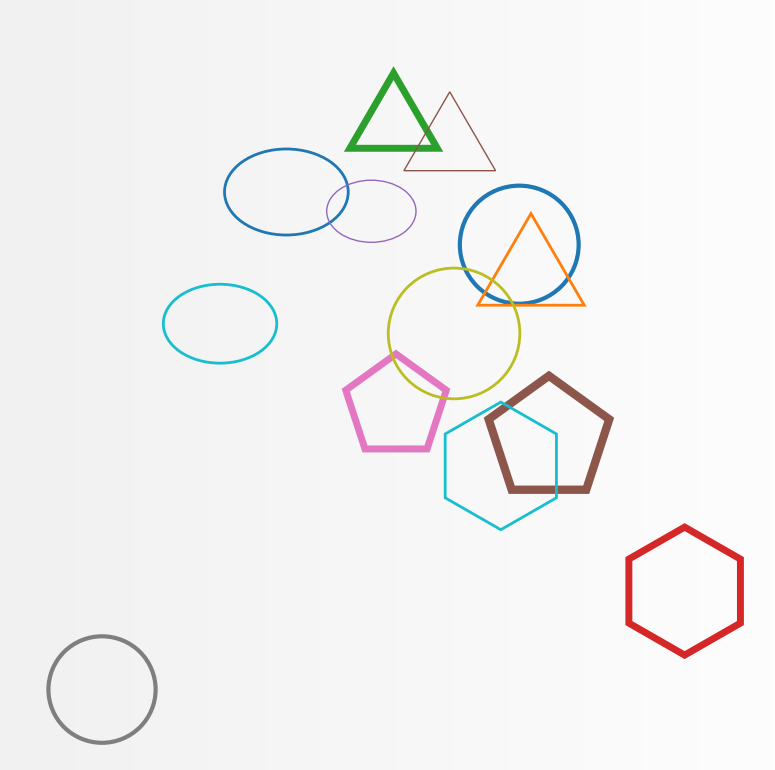[{"shape": "circle", "thickness": 1.5, "radius": 0.38, "center": [0.67, 0.682]}, {"shape": "oval", "thickness": 1, "radius": 0.4, "center": [0.37, 0.751]}, {"shape": "triangle", "thickness": 1, "radius": 0.4, "center": [0.685, 0.643]}, {"shape": "triangle", "thickness": 2.5, "radius": 0.33, "center": [0.508, 0.84]}, {"shape": "hexagon", "thickness": 2.5, "radius": 0.42, "center": [0.883, 0.232]}, {"shape": "oval", "thickness": 0.5, "radius": 0.29, "center": [0.479, 0.726]}, {"shape": "triangle", "thickness": 0.5, "radius": 0.34, "center": [0.58, 0.812]}, {"shape": "pentagon", "thickness": 3, "radius": 0.41, "center": [0.708, 0.43]}, {"shape": "pentagon", "thickness": 2.5, "radius": 0.34, "center": [0.511, 0.472]}, {"shape": "circle", "thickness": 1.5, "radius": 0.35, "center": [0.132, 0.104]}, {"shape": "circle", "thickness": 1, "radius": 0.42, "center": [0.586, 0.567]}, {"shape": "oval", "thickness": 1, "radius": 0.37, "center": [0.284, 0.58]}, {"shape": "hexagon", "thickness": 1, "radius": 0.41, "center": [0.646, 0.395]}]